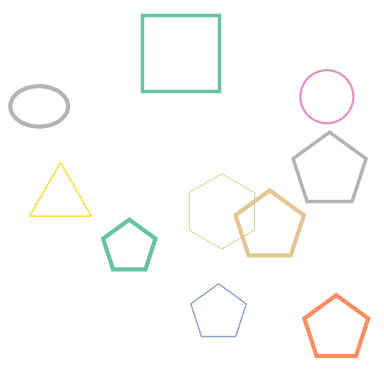[{"shape": "pentagon", "thickness": 3, "radius": 0.36, "center": [0.336, 0.358]}, {"shape": "square", "thickness": 2.5, "radius": 0.49, "center": [0.469, 0.863]}, {"shape": "pentagon", "thickness": 3, "radius": 0.44, "center": [0.873, 0.146]}, {"shape": "pentagon", "thickness": 1, "radius": 0.38, "center": [0.568, 0.187]}, {"shape": "circle", "thickness": 1.5, "radius": 0.34, "center": [0.849, 0.749]}, {"shape": "hexagon", "thickness": 0.5, "radius": 0.49, "center": [0.576, 0.451]}, {"shape": "triangle", "thickness": 1, "radius": 0.46, "center": [0.157, 0.485]}, {"shape": "pentagon", "thickness": 3, "radius": 0.47, "center": [0.7, 0.412]}, {"shape": "pentagon", "thickness": 2.5, "radius": 0.5, "center": [0.856, 0.557]}, {"shape": "oval", "thickness": 3, "radius": 0.38, "center": [0.102, 0.724]}]